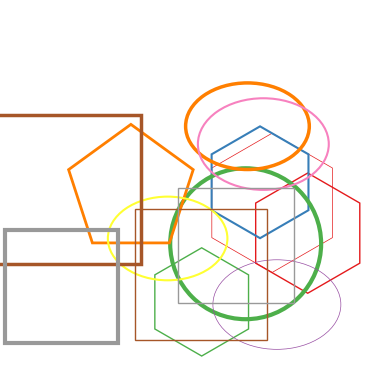[{"shape": "hexagon", "thickness": 0.5, "radius": 0.9, "center": [0.707, 0.473]}, {"shape": "hexagon", "thickness": 1, "radius": 0.78, "center": [0.799, 0.394]}, {"shape": "hexagon", "thickness": 1.5, "radius": 0.73, "center": [0.675, 0.527]}, {"shape": "circle", "thickness": 3, "radius": 0.98, "center": [0.638, 0.367]}, {"shape": "hexagon", "thickness": 1, "radius": 0.7, "center": [0.524, 0.216]}, {"shape": "oval", "thickness": 0.5, "radius": 0.83, "center": [0.719, 0.209]}, {"shape": "pentagon", "thickness": 2, "radius": 0.85, "center": [0.34, 0.507]}, {"shape": "oval", "thickness": 2.5, "radius": 0.8, "center": [0.643, 0.672]}, {"shape": "oval", "thickness": 1.5, "radius": 0.78, "center": [0.435, 0.381]}, {"shape": "square", "thickness": 1, "radius": 0.85, "center": [0.522, 0.287]}, {"shape": "square", "thickness": 2.5, "radius": 0.97, "center": [0.173, 0.509]}, {"shape": "oval", "thickness": 1.5, "radius": 0.85, "center": [0.684, 0.626]}, {"shape": "square", "thickness": 3, "radius": 0.74, "center": [0.16, 0.255]}, {"shape": "square", "thickness": 1, "radius": 0.75, "center": [0.613, 0.363]}]